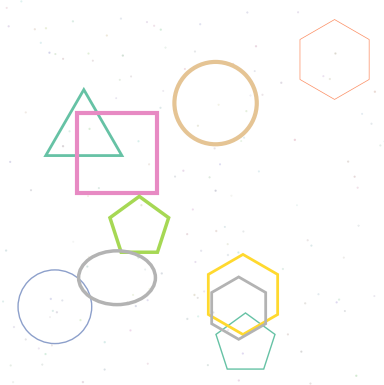[{"shape": "pentagon", "thickness": 1, "radius": 0.4, "center": [0.638, 0.107]}, {"shape": "triangle", "thickness": 2, "radius": 0.57, "center": [0.218, 0.653]}, {"shape": "hexagon", "thickness": 0.5, "radius": 0.52, "center": [0.869, 0.845]}, {"shape": "circle", "thickness": 1, "radius": 0.48, "center": [0.143, 0.203]}, {"shape": "square", "thickness": 3, "radius": 0.52, "center": [0.304, 0.603]}, {"shape": "pentagon", "thickness": 2.5, "radius": 0.4, "center": [0.362, 0.41]}, {"shape": "hexagon", "thickness": 2, "radius": 0.52, "center": [0.631, 0.235]}, {"shape": "circle", "thickness": 3, "radius": 0.53, "center": [0.56, 0.732]}, {"shape": "oval", "thickness": 2.5, "radius": 0.5, "center": [0.304, 0.279]}, {"shape": "hexagon", "thickness": 2, "radius": 0.4, "center": [0.62, 0.2]}]